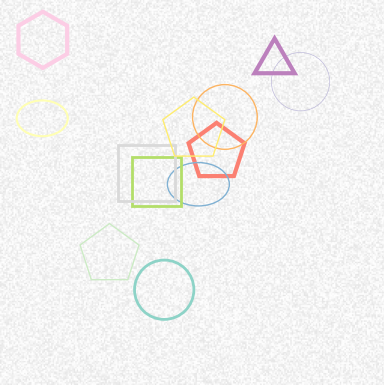[{"shape": "circle", "thickness": 2, "radius": 0.39, "center": [0.427, 0.247]}, {"shape": "oval", "thickness": 1.5, "radius": 0.33, "center": [0.11, 0.693]}, {"shape": "circle", "thickness": 0.5, "radius": 0.38, "center": [0.781, 0.788]}, {"shape": "pentagon", "thickness": 3, "radius": 0.38, "center": [0.563, 0.604]}, {"shape": "oval", "thickness": 1, "radius": 0.4, "center": [0.515, 0.521]}, {"shape": "circle", "thickness": 1, "radius": 0.42, "center": [0.584, 0.696]}, {"shape": "square", "thickness": 2, "radius": 0.32, "center": [0.407, 0.529]}, {"shape": "hexagon", "thickness": 3, "radius": 0.37, "center": [0.111, 0.897]}, {"shape": "square", "thickness": 2, "radius": 0.37, "center": [0.381, 0.55]}, {"shape": "triangle", "thickness": 3, "radius": 0.3, "center": [0.713, 0.84]}, {"shape": "pentagon", "thickness": 1, "radius": 0.4, "center": [0.285, 0.339]}, {"shape": "pentagon", "thickness": 1, "radius": 0.42, "center": [0.503, 0.663]}]